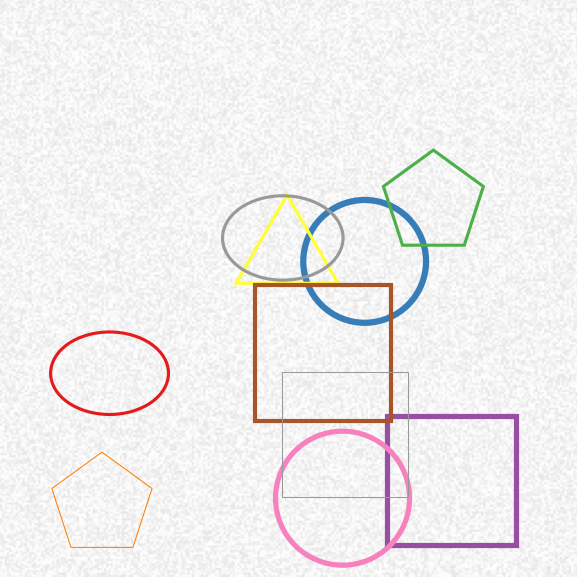[{"shape": "oval", "thickness": 1.5, "radius": 0.51, "center": [0.19, 0.353]}, {"shape": "circle", "thickness": 3, "radius": 0.53, "center": [0.631, 0.547]}, {"shape": "pentagon", "thickness": 1.5, "radius": 0.45, "center": [0.75, 0.648]}, {"shape": "square", "thickness": 2.5, "radius": 0.56, "center": [0.781, 0.167]}, {"shape": "pentagon", "thickness": 0.5, "radius": 0.46, "center": [0.177, 0.125]}, {"shape": "triangle", "thickness": 1.5, "radius": 0.51, "center": [0.497, 0.56]}, {"shape": "square", "thickness": 2, "radius": 0.59, "center": [0.559, 0.387]}, {"shape": "circle", "thickness": 2.5, "radius": 0.58, "center": [0.593, 0.136]}, {"shape": "square", "thickness": 0.5, "radius": 0.54, "center": [0.598, 0.247]}, {"shape": "oval", "thickness": 1.5, "radius": 0.52, "center": [0.49, 0.587]}]